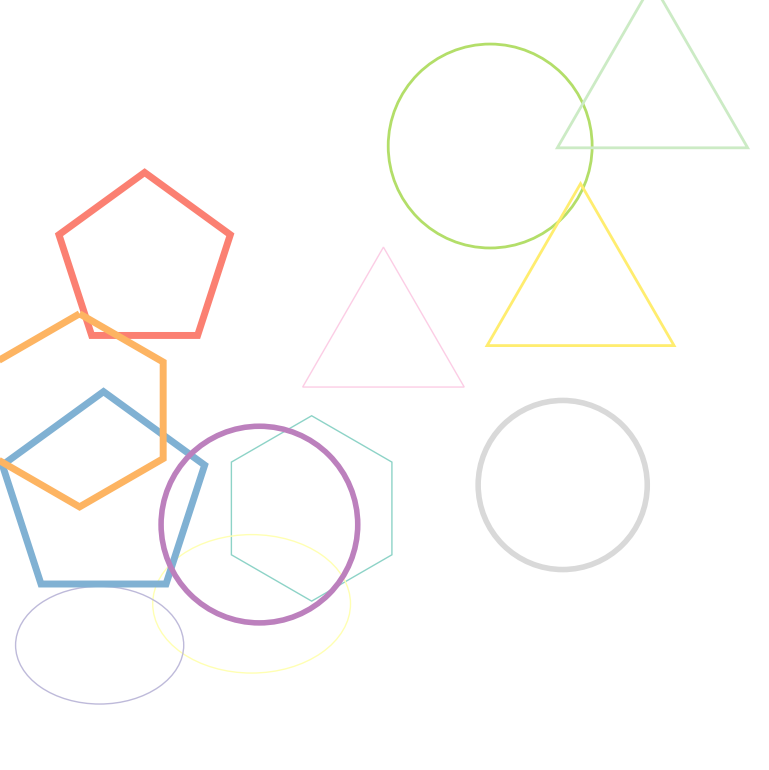[{"shape": "hexagon", "thickness": 0.5, "radius": 0.6, "center": [0.405, 0.34]}, {"shape": "oval", "thickness": 0.5, "radius": 0.64, "center": [0.327, 0.216]}, {"shape": "oval", "thickness": 0.5, "radius": 0.55, "center": [0.129, 0.162]}, {"shape": "pentagon", "thickness": 2.5, "radius": 0.59, "center": [0.188, 0.659]}, {"shape": "pentagon", "thickness": 2.5, "radius": 0.69, "center": [0.134, 0.353]}, {"shape": "hexagon", "thickness": 2.5, "radius": 0.63, "center": [0.103, 0.467]}, {"shape": "circle", "thickness": 1, "radius": 0.66, "center": [0.637, 0.81]}, {"shape": "triangle", "thickness": 0.5, "radius": 0.61, "center": [0.498, 0.558]}, {"shape": "circle", "thickness": 2, "radius": 0.55, "center": [0.731, 0.37]}, {"shape": "circle", "thickness": 2, "radius": 0.64, "center": [0.337, 0.319]}, {"shape": "triangle", "thickness": 1, "radius": 0.71, "center": [0.847, 0.879]}, {"shape": "triangle", "thickness": 1, "radius": 0.7, "center": [0.754, 0.621]}]